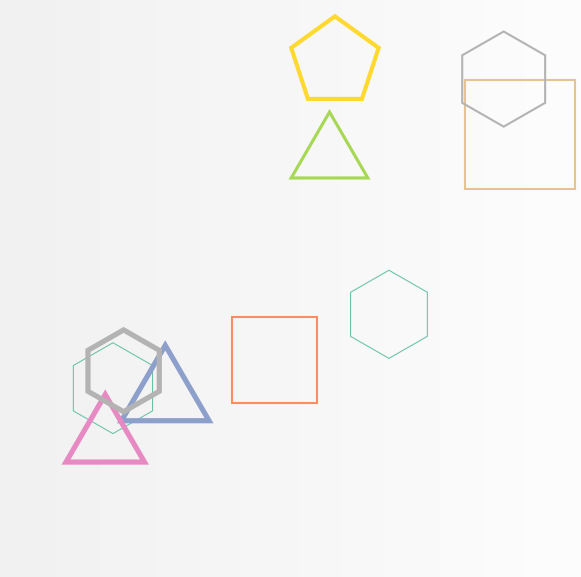[{"shape": "hexagon", "thickness": 0.5, "radius": 0.39, "center": [0.194, 0.327]}, {"shape": "hexagon", "thickness": 0.5, "radius": 0.38, "center": [0.669, 0.455]}, {"shape": "square", "thickness": 1, "radius": 0.37, "center": [0.472, 0.376]}, {"shape": "triangle", "thickness": 2.5, "radius": 0.43, "center": [0.284, 0.314]}, {"shape": "triangle", "thickness": 2.5, "radius": 0.39, "center": [0.181, 0.238]}, {"shape": "triangle", "thickness": 1.5, "radius": 0.38, "center": [0.567, 0.729]}, {"shape": "pentagon", "thickness": 2, "radius": 0.4, "center": [0.576, 0.892]}, {"shape": "square", "thickness": 1, "radius": 0.47, "center": [0.895, 0.766]}, {"shape": "hexagon", "thickness": 2.5, "radius": 0.35, "center": [0.213, 0.357]}, {"shape": "hexagon", "thickness": 1, "radius": 0.41, "center": [0.867, 0.862]}]